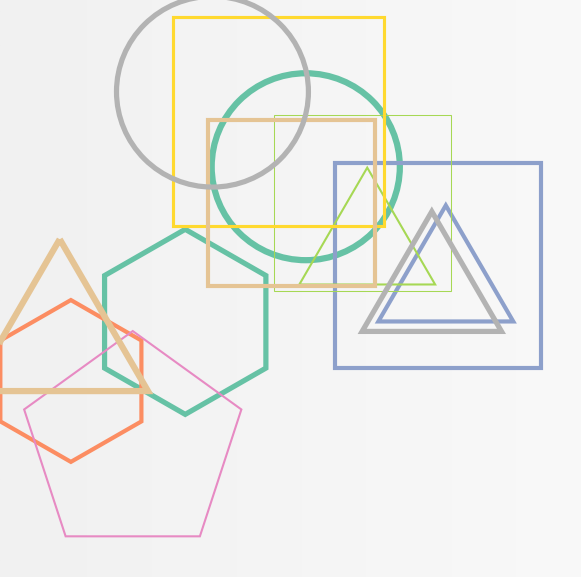[{"shape": "circle", "thickness": 3, "radius": 0.81, "center": [0.526, 0.71]}, {"shape": "hexagon", "thickness": 2.5, "radius": 0.8, "center": [0.319, 0.442]}, {"shape": "hexagon", "thickness": 2, "radius": 0.7, "center": [0.122, 0.339]}, {"shape": "square", "thickness": 2, "radius": 0.89, "center": [0.754, 0.539]}, {"shape": "triangle", "thickness": 2, "radius": 0.67, "center": [0.767, 0.509]}, {"shape": "pentagon", "thickness": 1, "radius": 0.98, "center": [0.228, 0.229]}, {"shape": "triangle", "thickness": 1, "radius": 0.67, "center": [0.632, 0.574]}, {"shape": "square", "thickness": 0.5, "radius": 0.76, "center": [0.623, 0.648]}, {"shape": "square", "thickness": 1.5, "radius": 0.91, "center": [0.48, 0.789]}, {"shape": "triangle", "thickness": 3, "radius": 0.88, "center": [0.103, 0.41]}, {"shape": "square", "thickness": 2, "radius": 0.72, "center": [0.502, 0.647]}, {"shape": "circle", "thickness": 2.5, "radius": 0.83, "center": [0.366, 0.84]}, {"shape": "triangle", "thickness": 2.5, "radius": 0.69, "center": [0.743, 0.494]}]